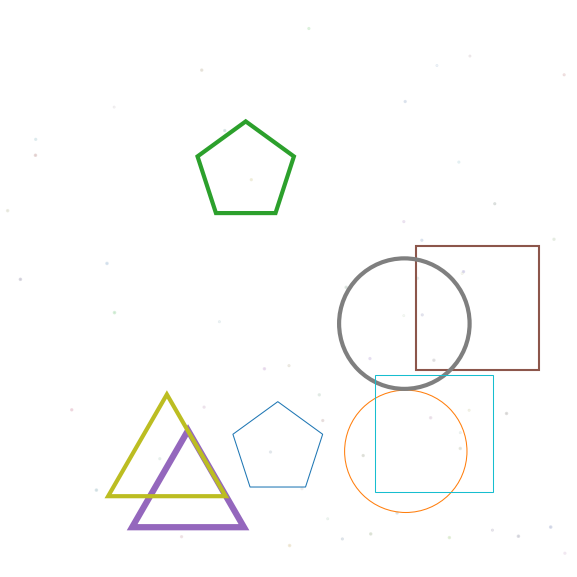[{"shape": "pentagon", "thickness": 0.5, "radius": 0.41, "center": [0.481, 0.222]}, {"shape": "circle", "thickness": 0.5, "radius": 0.53, "center": [0.703, 0.218]}, {"shape": "pentagon", "thickness": 2, "radius": 0.44, "center": [0.425, 0.701]}, {"shape": "triangle", "thickness": 3, "radius": 0.56, "center": [0.326, 0.142]}, {"shape": "square", "thickness": 1, "radius": 0.53, "center": [0.827, 0.466]}, {"shape": "circle", "thickness": 2, "radius": 0.56, "center": [0.7, 0.439]}, {"shape": "triangle", "thickness": 2, "radius": 0.59, "center": [0.289, 0.199]}, {"shape": "square", "thickness": 0.5, "radius": 0.51, "center": [0.752, 0.249]}]